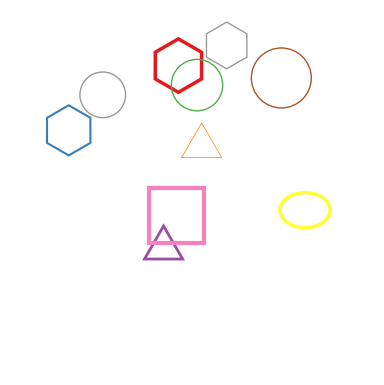[{"shape": "hexagon", "thickness": 2.5, "radius": 0.35, "center": [0.463, 0.83]}, {"shape": "hexagon", "thickness": 1.5, "radius": 0.33, "center": [0.178, 0.661]}, {"shape": "circle", "thickness": 1, "radius": 0.33, "center": [0.512, 0.779]}, {"shape": "triangle", "thickness": 2, "radius": 0.29, "center": [0.425, 0.356]}, {"shape": "triangle", "thickness": 0.5, "radius": 0.3, "center": [0.524, 0.621]}, {"shape": "oval", "thickness": 2.5, "radius": 0.33, "center": [0.792, 0.454]}, {"shape": "circle", "thickness": 1, "radius": 0.39, "center": [0.731, 0.798]}, {"shape": "square", "thickness": 3, "radius": 0.36, "center": [0.459, 0.439]}, {"shape": "hexagon", "thickness": 1, "radius": 0.3, "center": [0.589, 0.882]}, {"shape": "circle", "thickness": 1, "radius": 0.3, "center": [0.267, 0.754]}]